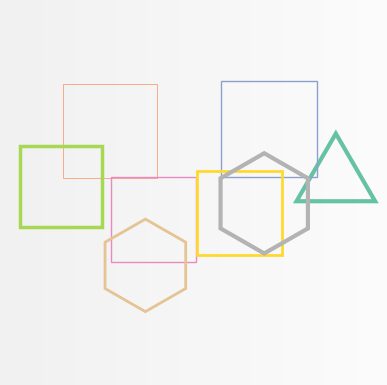[{"shape": "triangle", "thickness": 3, "radius": 0.59, "center": [0.867, 0.536]}, {"shape": "square", "thickness": 0.5, "radius": 0.61, "center": [0.285, 0.659]}, {"shape": "square", "thickness": 1, "radius": 0.62, "center": [0.694, 0.664]}, {"shape": "square", "thickness": 1, "radius": 0.55, "center": [0.396, 0.429]}, {"shape": "square", "thickness": 2.5, "radius": 0.53, "center": [0.158, 0.516]}, {"shape": "square", "thickness": 2, "radius": 0.55, "center": [0.619, 0.447]}, {"shape": "hexagon", "thickness": 2, "radius": 0.6, "center": [0.375, 0.311]}, {"shape": "hexagon", "thickness": 3, "radius": 0.65, "center": [0.682, 0.472]}]